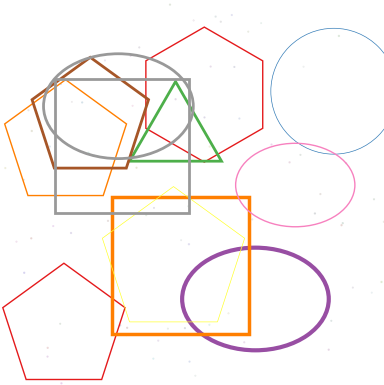[{"shape": "hexagon", "thickness": 1, "radius": 0.88, "center": [0.531, 0.754]}, {"shape": "pentagon", "thickness": 1, "radius": 0.83, "center": [0.166, 0.149]}, {"shape": "circle", "thickness": 0.5, "radius": 0.82, "center": [0.867, 0.763]}, {"shape": "triangle", "thickness": 2, "radius": 0.69, "center": [0.456, 0.65]}, {"shape": "oval", "thickness": 3, "radius": 0.95, "center": [0.664, 0.223]}, {"shape": "pentagon", "thickness": 1, "radius": 0.83, "center": [0.17, 0.627]}, {"shape": "square", "thickness": 2.5, "radius": 0.89, "center": [0.47, 0.31]}, {"shape": "pentagon", "thickness": 0.5, "radius": 0.97, "center": [0.451, 0.321]}, {"shape": "pentagon", "thickness": 2, "radius": 0.8, "center": [0.235, 0.692]}, {"shape": "oval", "thickness": 1, "radius": 0.77, "center": [0.767, 0.519]}, {"shape": "oval", "thickness": 2, "radius": 0.97, "center": [0.308, 0.724]}, {"shape": "square", "thickness": 2, "radius": 0.87, "center": [0.317, 0.622]}]